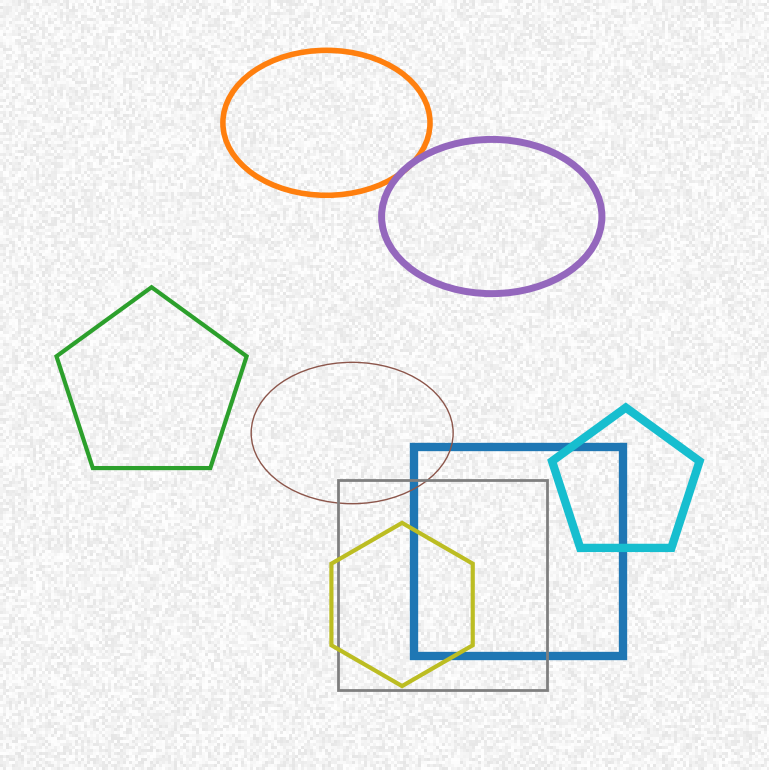[{"shape": "square", "thickness": 3, "radius": 0.68, "center": [0.673, 0.284]}, {"shape": "oval", "thickness": 2, "radius": 0.67, "center": [0.424, 0.84]}, {"shape": "pentagon", "thickness": 1.5, "radius": 0.65, "center": [0.197, 0.497]}, {"shape": "oval", "thickness": 2.5, "radius": 0.72, "center": [0.639, 0.719]}, {"shape": "oval", "thickness": 0.5, "radius": 0.66, "center": [0.457, 0.438]}, {"shape": "square", "thickness": 1, "radius": 0.68, "center": [0.575, 0.24]}, {"shape": "hexagon", "thickness": 1.5, "radius": 0.53, "center": [0.522, 0.215]}, {"shape": "pentagon", "thickness": 3, "radius": 0.5, "center": [0.813, 0.37]}]